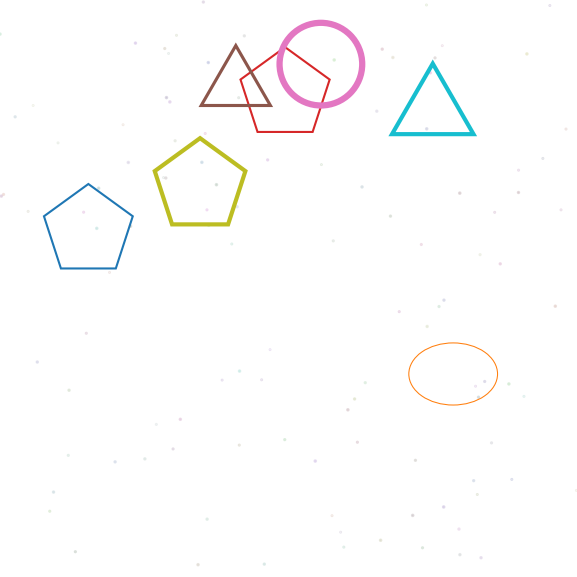[{"shape": "pentagon", "thickness": 1, "radius": 0.4, "center": [0.153, 0.6]}, {"shape": "oval", "thickness": 0.5, "radius": 0.38, "center": [0.785, 0.352]}, {"shape": "pentagon", "thickness": 1, "radius": 0.41, "center": [0.494, 0.836]}, {"shape": "triangle", "thickness": 1.5, "radius": 0.35, "center": [0.408, 0.851]}, {"shape": "circle", "thickness": 3, "radius": 0.36, "center": [0.556, 0.888]}, {"shape": "pentagon", "thickness": 2, "radius": 0.41, "center": [0.346, 0.677]}, {"shape": "triangle", "thickness": 2, "radius": 0.41, "center": [0.749, 0.808]}]